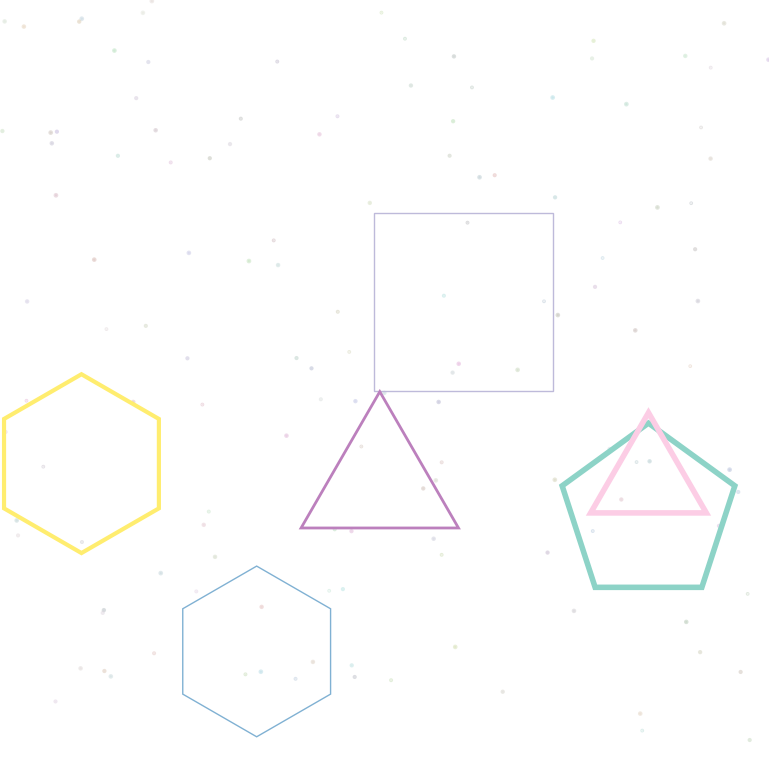[{"shape": "pentagon", "thickness": 2, "radius": 0.59, "center": [0.842, 0.333]}, {"shape": "square", "thickness": 0.5, "radius": 0.58, "center": [0.602, 0.608]}, {"shape": "hexagon", "thickness": 0.5, "radius": 0.55, "center": [0.333, 0.154]}, {"shape": "triangle", "thickness": 2, "radius": 0.43, "center": [0.842, 0.377]}, {"shape": "triangle", "thickness": 1, "radius": 0.59, "center": [0.493, 0.373]}, {"shape": "hexagon", "thickness": 1.5, "radius": 0.58, "center": [0.106, 0.398]}]